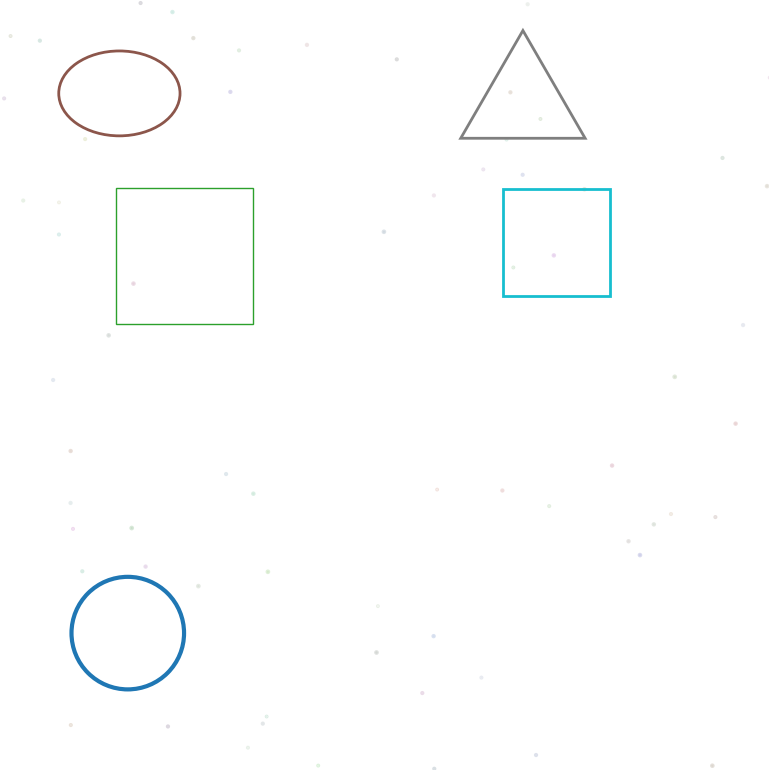[{"shape": "circle", "thickness": 1.5, "radius": 0.37, "center": [0.166, 0.178]}, {"shape": "square", "thickness": 0.5, "radius": 0.44, "center": [0.24, 0.668]}, {"shape": "oval", "thickness": 1, "radius": 0.39, "center": [0.155, 0.879]}, {"shape": "triangle", "thickness": 1, "radius": 0.47, "center": [0.679, 0.867]}, {"shape": "square", "thickness": 1, "radius": 0.35, "center": [0.723, 0.685]}]